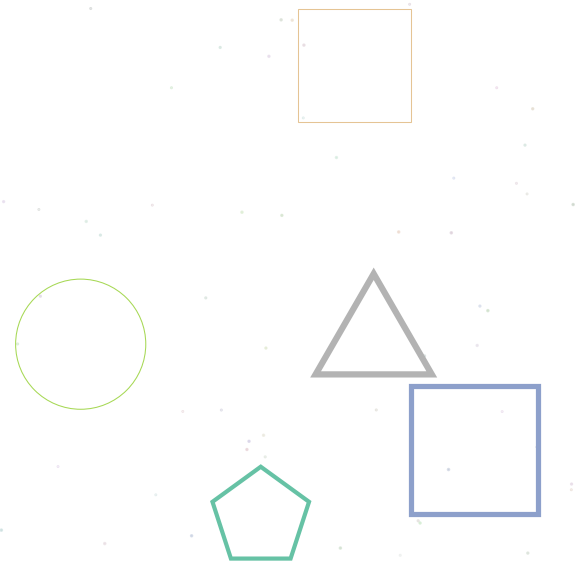[{"shape": "pentagon", "thickness": 2, "radius": 0.44, "center": [0.452, 0.103]}, {"shape": "square", "thickness": 2.5, "radius": 0.55, "center": [0.821, 0.22]}, {"shape": "circle", "thickness": 0.5, "radius": 0.56, "center": [0.14, 0.403]}, {"shape": "square", "thickness": 0.5, "radius": 0.49, "center": [0.614, 0.886]}, {"shape": "triangle", "thickness": 3, "radius": 0.58, "center": [0.647, 0.409]}]